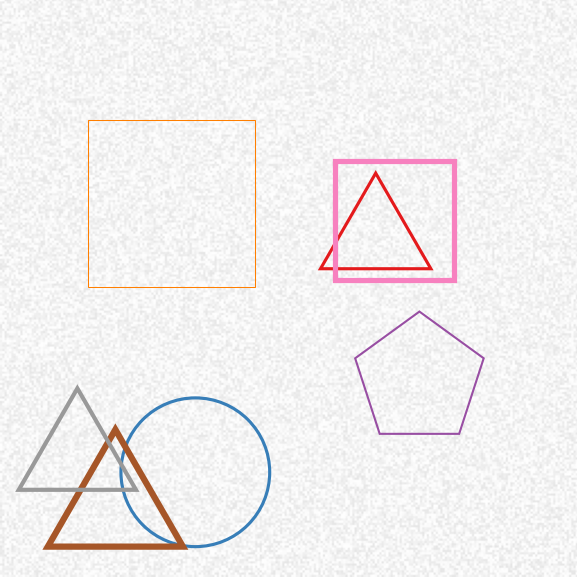[{"shape": "triangle", "thickness": 1.5, "radius": 0.55, "center": [0.651, 0.589]}, {"shape": "circle", "thickness": 1.5, "radius": 0.64, "center": [0.338, 0.181]}, {"shape": "pentagon", "thickness": 1, "radius": 0.59, "center": [0.726, 0.343]}, {"shape": "square", "thickness": 0.5, "radius": 0.72, "center": [0.297, 0.647]}, {"shape": "triangle", "thickness": 3, "radius": 0.68, "center": [0.2, 0.12]}, {"shape": "square", "thickness": 2.5, "radius": 0.51, "center": [0.683, 0.617]}, {"shape": "triangle", "thickness": 2, "radius": 0.59, "center": [0.134, 0.21]}]